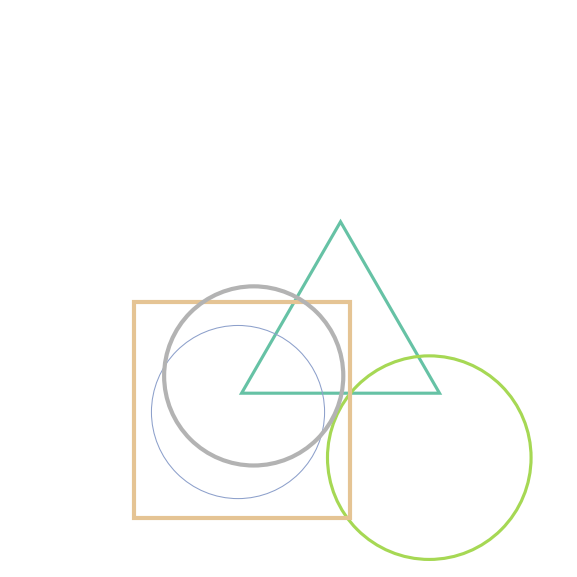[{"shape": "triangle", "thickness": 1.5, "radius": 0.99, "center": [0.59, 0.417]}, {"shape": "circle", "thickness": 0.5, "radius": 0.75, "center": [0.412, 0.286]}, {"shape": "circle", "thickness": 1.5, "radius": 0.88, "center": [0.743, 0.207]}, {"shape": "square", "thickness": 2, "radius": 0.94, "center": [0.419, 0.29]}, {"shape": "circle", "thickness": 2, "radius": 0.78, "center": [0.439, 0.348]}]